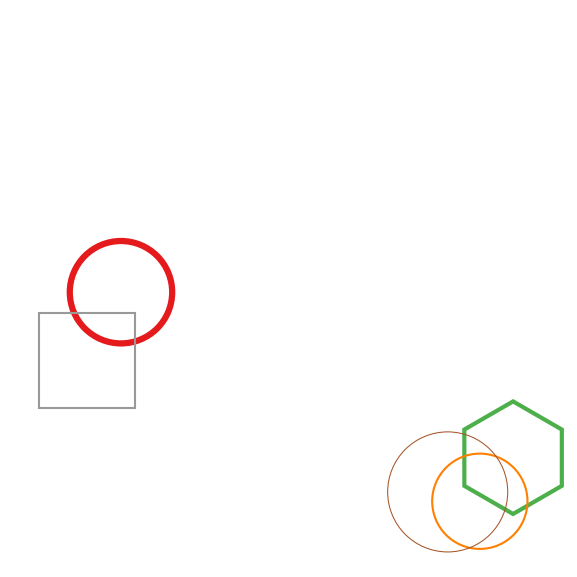[{"shape": "circle", "thickness": 3, "radius": 0.44, "center": [0.209, 0.493]}, {"shape": "hexagon", "thickness": 2, "radius": 0.49, "center": [0.888, 0.207]}, {"shape": "circle", "thickness": 1, "radius": 0.41, "center": [0.831, 0.131]}, {"shape": "circle", "thickness": 0.5, "radius": 0.52, "center": [0.775, 0.147]}, {"shape": "square", "thickness": 1, "radius": 0.41, "center": [0.151, 0.375]}]